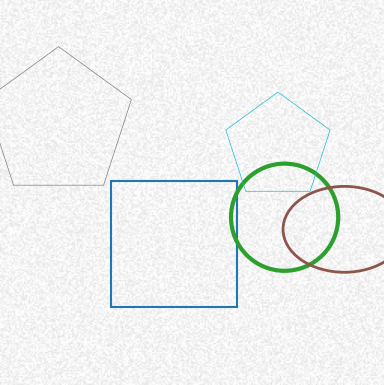[{"shape": "square", "thickness": 1.5, "radius": 0.82, "center": [0.453, 0.366]}, {"shape": "circle", "thickness": 3, "radius": 0.7, "center": [0.739, 0.436]}, {"shape": "oval", "thickness": 2, "radius": 0.8, "center": [0.895, 0.404]}, {"shape": "pentagon", "thickness": 0.5, "radius": 0.99, "center": [0.152, 0.68]}, {"shape": "pentagon", "thickness": 0.5, "radius": 0.71, "center": [0.722, 0.618]}]